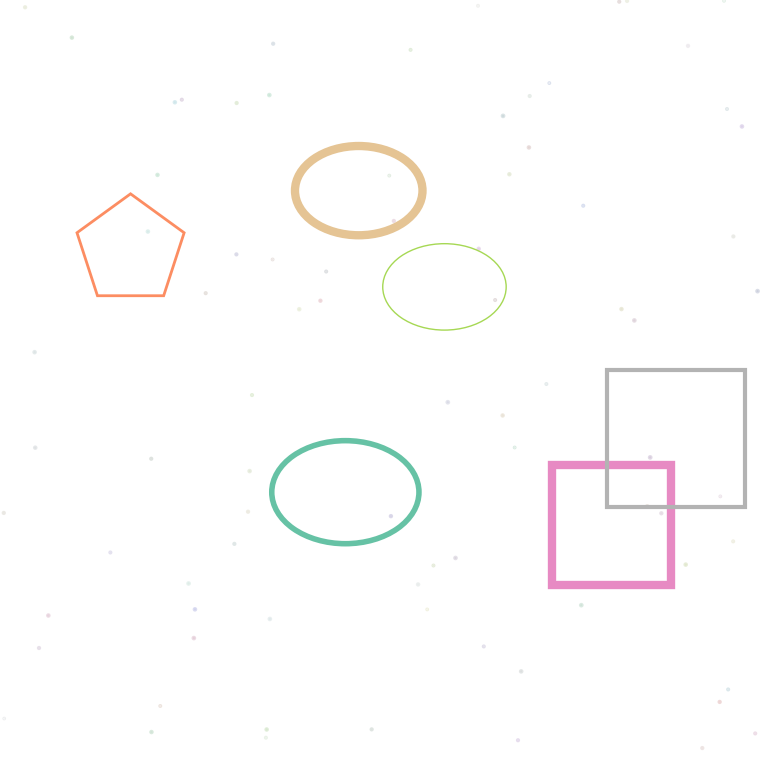[{"shape": "oval", "thickness": 2, "radius": 0.48, "center": [0.449, 0.361]}, {"shape": "pentagon", "thickness": 1, "radius": 0.37, "center": [0.17, 0.675]}, {"shape": "square", "thickness": 3, "radius": 0.39, "center": [0.794, 0.318]}, {"shape": "oval", "thickness": 0.5, "radius": 0.4, "center": [0.577, 0.627]}, {"shape": "oval", "thickness": 3, "radius": 0.41, "center": [0.466, 0.752]}, {"shape": "square", "thickness": 1.5, "radius": 0.45, "center": [0.878, 0.431]}]